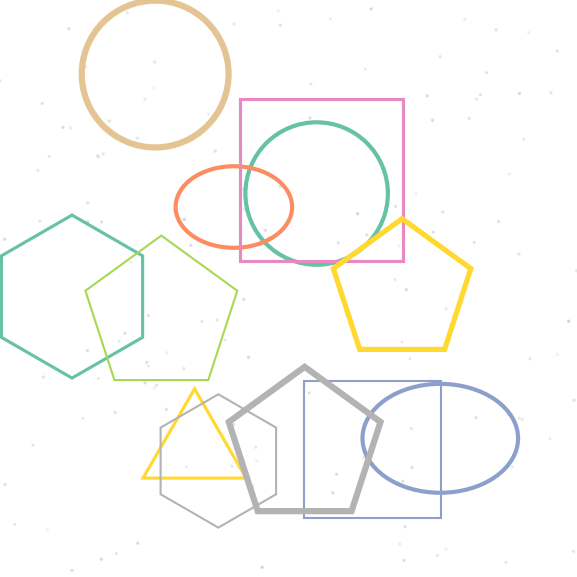[{"shape": "circle", "thickness": 2, "radius": 0.62, "center": [0.548, 0.664]}, {"shape": "hexagon", "thickness": 1.5, "radius": 0.71, "center": [0.125, 0.486]}, {"shape": "oval", "thickness": 2, "radius": 0.5, "center": [0.405, 0.641]}, {"shape": "square", "thickness": 1, "radius": 0.59, "center": [0.645, 0.221]}, {"shape": "oval", "thickness": 2, "radius": 0.67, "center": [0.762, 0.24]}, {"shape": "square", "thickness": 1.5, "radius": 0.71, "center": [0.557, 0.687]}, {"shape": "pentagon", "thickness": 1, "radius": 0.69, "center": [0.279, 0.453]}, {"shape": "triangle", "thickness": 1.5, "radius": 0.52, "center": [0.337, 0.223]}, {"shape": "pentagon", "thickness": 2.5, "radius": 0.63, "center": [0.696, 0.495]}, {"shape": "circle", "thickness": 3, "radius": 0.64, "center": [0.269, 0.871]}, {"shape": "pentagon", "thickness": 3, "radius": 0.69, "center": [0.528, 0.226]}, {"shape": "hexagon", "thickness": 1, "radius": 0.58, "center": [0.378, 0.201]}]